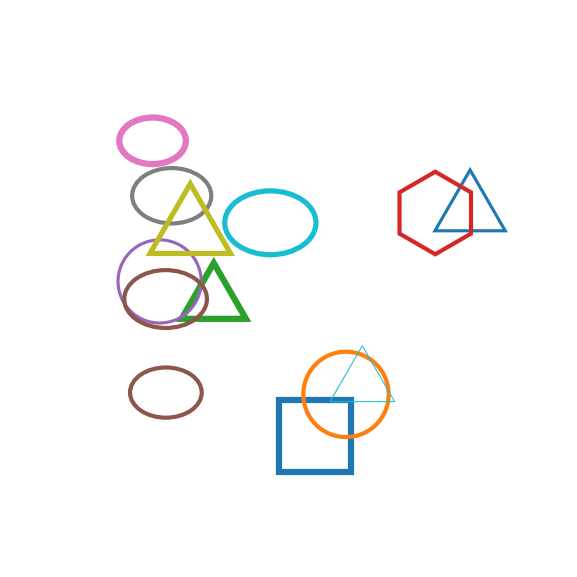[{"shape": "triangle", "thickness": 1.5, "radius": 0.35, "center": [0.814, 0.635]}, {"shape": "square", "thickness": 3, "radius": 0.31, "center": [0.546, 0.244]}, {"shape": "circle", "thickness": 2, "radius": 0.37, "center": [0.599, 0.316]}, {"shape": "triangle", "thickness": 3, "radius": 0.32, "center": [0.37, 0.479]}, {"shape": "hexagon", "thickness": 2, "radius": 0.36, "center": [0.754, 0.63]}, {"shape": "circle", "thickness": 1.5, "radius": 0.36, "center": [0.276, 0.512]}, {"shape": "oval", "thickness": 2, "radius": 0.36, "center": [0.287, 0.481]}, {"shape": "oval", "thickness": 2, "radius": 0.31, "center": [0.287, 0.319]}, {"shape": "oval", "thickness": 3, "radius": 0.29, "center": [0.264, 0.755]}, {"shape": "oval", "thickness": 2, "radius": 0.34, "center": [0.297, 0.66]}, {"shape": "triangle", "thickness": 2.5, "radius": 0.4, "center": [0.329, 0.6]}, {"shape": "triangle", "thickness": 0.5, "radius": 0.32, "center": [0.627, 0.336]}, {"shape": "oval", "thickness": 2.5, "radius": 0.39, "center": [0.468, 0.613]}]